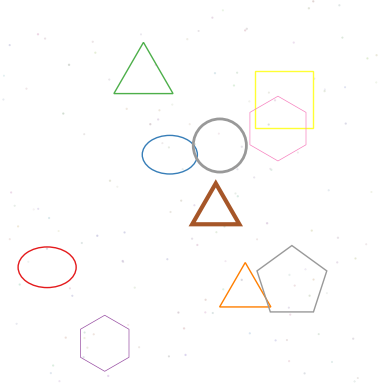[{"shape": "oval", "thickness": 1, "radius": 0.38, "center": [0.122, 0.306]}, {"shape": "oval", "thickness": 1, "radius": 0.36, "center": [0.441, 0.598]}, {"shape": "triangle", "thickness": 1, "radius": 0.44, "center": [0.373, 0.801]}, {"shape": "hexagon", "thickness": 0.5, "radius": 0.36, "center": [0.272, 0.108]}, {"shape": "triangle", "thickness": 1, "radius": 0.38, "center": [0.637, 0.241]}, {"shape": "square", "thickness": 1, "radius": 0.37, "center": [0.737, 0.742]}, {"shape": "triangle", "thickness": 3, "radius": 0.35, "center": [0.56, 0.453]}, {"shape": "hexagon", "thickness": 0.5, "radius": 0.42, "center": [0.722, 0.666]}, {"shape": "circle", "thickness": 2, "radius": 0.35, "center": [0.571, 0.622]}, {"shape": "pentagon", "thickness": 1, "radius": 0.48, "center": [0.758, 0.267]}]